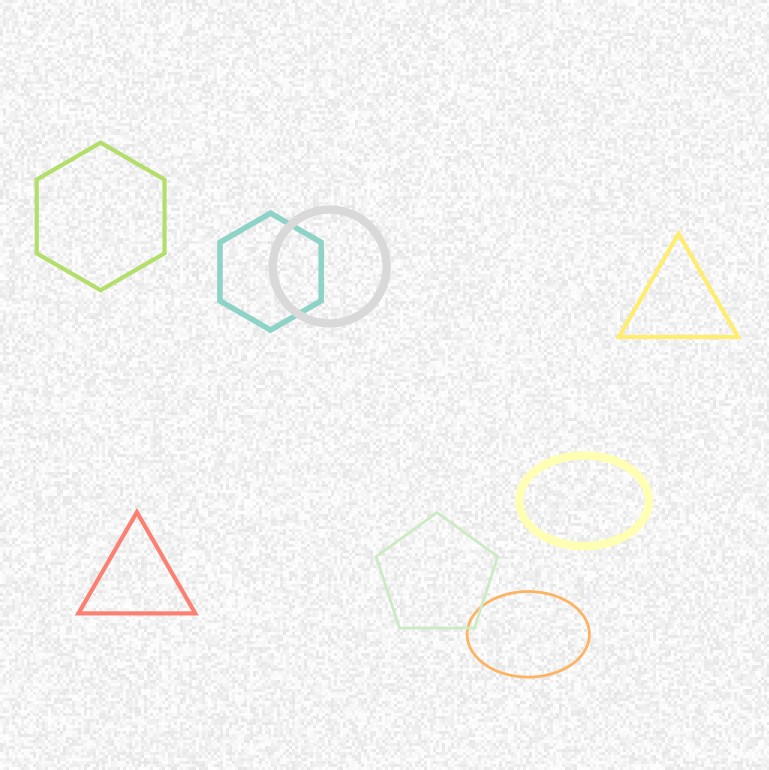[{"shape": "hexagon", "thickness": 2, "radius": 0.38, "center": [0.351, 0.647]}, {"shape": "oval", "thickness": 3, "radius": 0.42, "center": [0.759, 0.35]}, {"shape": "triangle", "thickness": 1.5, "radius": 0.44, "center": [0.178, 0.247]}, {"shape": "oval", "thickness": 1, "radius": 0.4, "center": [0.686, 0.176]}, {"shape": "hexagon", "thickness": 1.5, "radius": 0.48, "center": [0.131, 0.719]}, {"shape": "circle", "thickness": 3, "radius": 0.37, "center": [0.428, 0.654]}, {"shape": "pentagon", "thickness": 1, "radius": 0.41, "center": [0.567, 0.251]}, {"shape": "triangle", "thickness": 1.5, "radius": 0.45, "center": [0.881, 0.607]}]